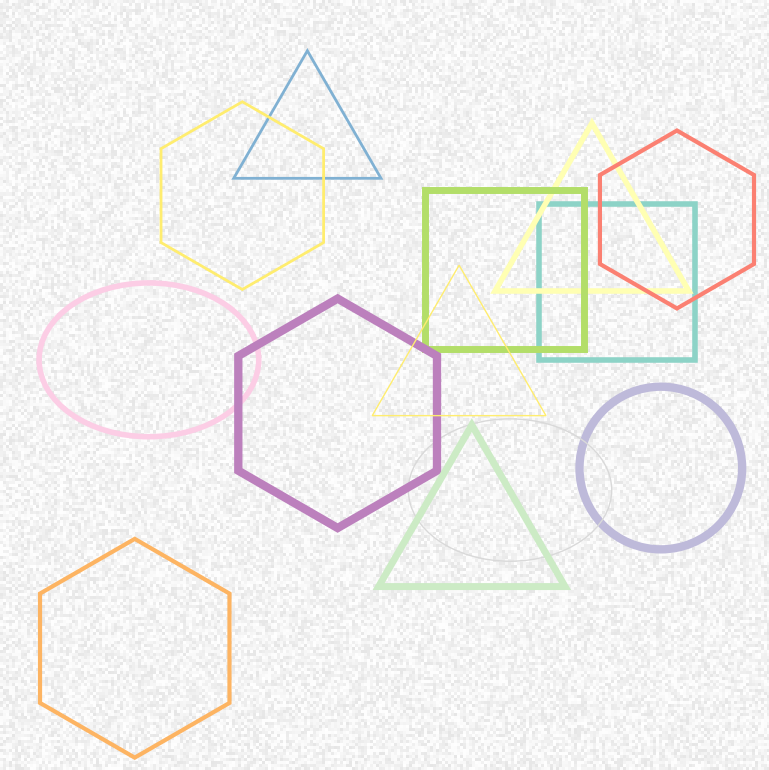[{"shape": "square", "thickness": 2, "radius": 0.51, "center": [0.801, 0.634]}, {"shape": "triangle", "thickness": 2, "radius": 0.73, "center": [0.769, 0.695]}, {"shape": "circle", "thickness": 3, "radius": 0.53, "center": [0.858, 0.392]}, {"shape": "hexagon", "thickness": 1.5, "radius": 0.58, "center": [0.879, 0.715]}, {"shape": "triangle", "thickness": 1, "radius": 0.55, "center": [0.399, 0.824]}, {"shape": "hexagon", "thickness": 1.5, "radius": 0.71, "center": [0.175, 0.158]}, {"shape": "square", "thickness": 2.5, "radius": 0.52, "center": [0.656, 0.65]}, {"shape": "oval", "thickness": 2, "radius": 0.71, "center": [0.193, 0.533]}, {"shape": "oval", "thickness": 0.5, "radius": 0.66, "center": [0.662, 0.364]}, {"shape": "hexagon", "thickness": 3, "radius": 0.74, "center": [0.439, 0.463]}, {"shape": "triangle", "thickness": 2.5, "radius": 0.7, "center": [0.613, 0.308]}, {"shape": "hexagon", "thickness": 1, "radius": 0.61, "center": [0.315, 0.746]}, {"shape": "triangle", "thickness": 0.5, "radius": 0.65, "center": [0.596, 0.525]}]